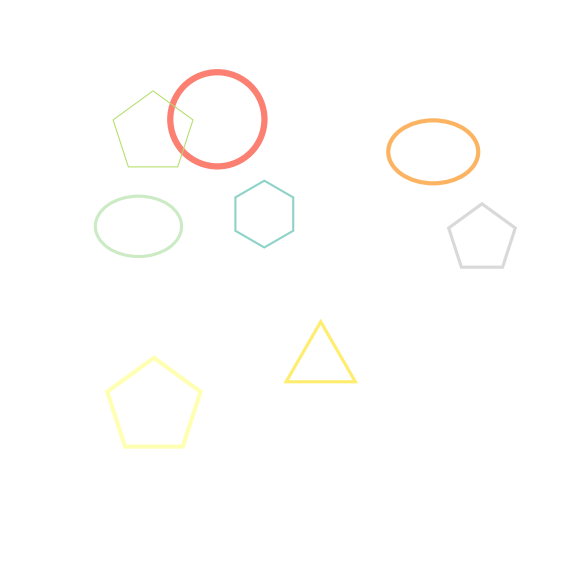[{"shape": "hexagon", "thickness": 1, "radius": 0.29, "center": [0.458, 0.628]}, {"shape": "pentagon", "thickness": 2, "radius": 0.42, "center": [0.267, 0.295]}, {"shape": "circle", "thickness": 3, "radius": 0.41, "center": [0.376, 0.793]}, {"shape": "oval", "thickness": 2, "radius": 0.39, "center": [0.75, 0.736]}, {"shape": "pentagon", "thickness": 0.5, "radius": 0.36, "center": [0.265, 0.769]}, {"shape": "pentagon", "thickness": 1.5, "radius": 0.3, "center": [0.835, 0.586]}, {"shape": "oval", "thickness": 1.5, "radius": 0.37, "center": [0.24, 0.607]}, {"shape": "triangle", "thickness": 1.5, "radius": 0.35, "center": [0.555, 0.373]}]